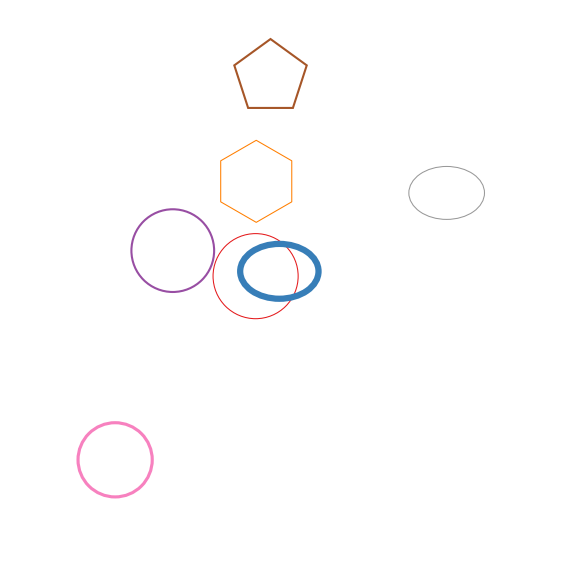[{"shape": "circle", "thickness": 0.5, "radius": 0.37, "center": [0.443, 0.521]}, {"shape": "oval", "thickness": 3, "radius": 0.34, "center": [0.484, 0.529]}, {"shape": "circle", "thickness": 1, "radius": 0.36, "center": [0.299, 0.565]}, {"shape": "hexagon", "thickness": 0.5, "radius": 0.36, "center": [0.444, 0.685]}, {"shape": "pentagon", "thickness": 1, "radius": 0.33, "center": [0.468, 0.866]}, {"shape": "circle", "thickness": 1.5, "radius": 0.32, "center": [0.199, 0.203]}, {"shape": "oval", "thickness": 0.5, "radius": 0.33, "center": [0.773, 0.665]}]